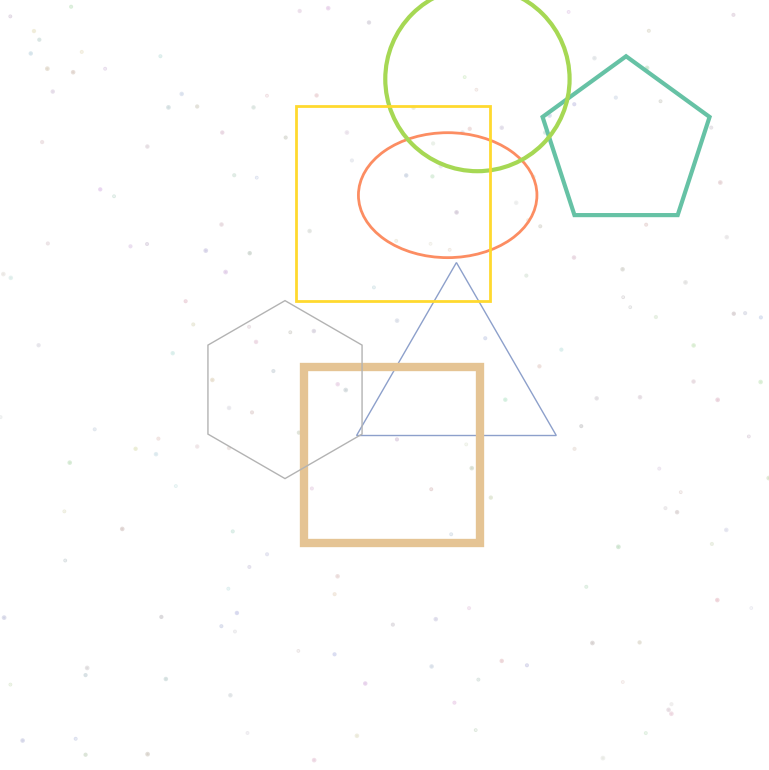[{"shape": "pentagon", "thickness": 1.5, "radius": 0.57, "center": [0.813, 0.813]}, {"shape": "oval", "thickness": 1, "radius": 0.58, "center": [0.581, 0.747]}, {"shape": "triangle", "thickness": 0.5, "radius": 0.75, "center": [0.593, 0.509]}, {"shape": "circle", "thickness": 1.5, "radius": 0.6, "center": [0.62, 0.897]}, {"shape": "square", "thickness": 1, "radius": 0.63, "center": [0.51, 0.735]}, {"shape": "square", "thickness": 3, "radius": 0.57, "center": [0.509, 0.409]}, {"shape": "hexagon", "thickness": 0.5, "radius": 0.58, "center": [0.37, 0.494]}]